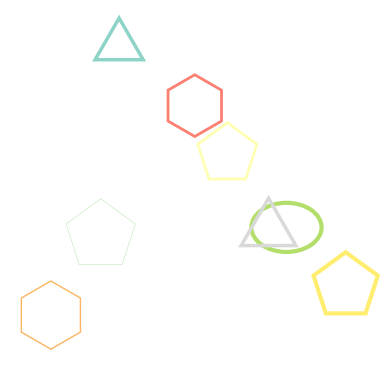[{"shape": "triangle", "thickness": 2.5, "radius": 0.36, "center": [0.309, 0.881]}, {"shape": "pentagon", "thickness": 2, "radius": 0.4, "center": [0.591, 0.6]}, {"shape": "hexagon", "thickness": 2, "radius": 0.4, "center": [0.506, 0.726]}, {"shape": "hexagon", "thickness": 1, "radius": 0.44, "center": [0.132, 0.182]}, {"shape": "oval", "thickness": 3, "radius": 0.46, "center": [0.744, 0.409]}, {"shape": "triangle", "thickness": 2.5, "radius": 0.41, "center": [0.698, 0.403]}, {"shape": "pentagon", "thickness": 0.5, "radius": 0.47, "center": [0.262, 0.389]}, {"shape": "pentagon", "thickness": 3, "radius": 0.44, "center": [0.898, 0.257]}]